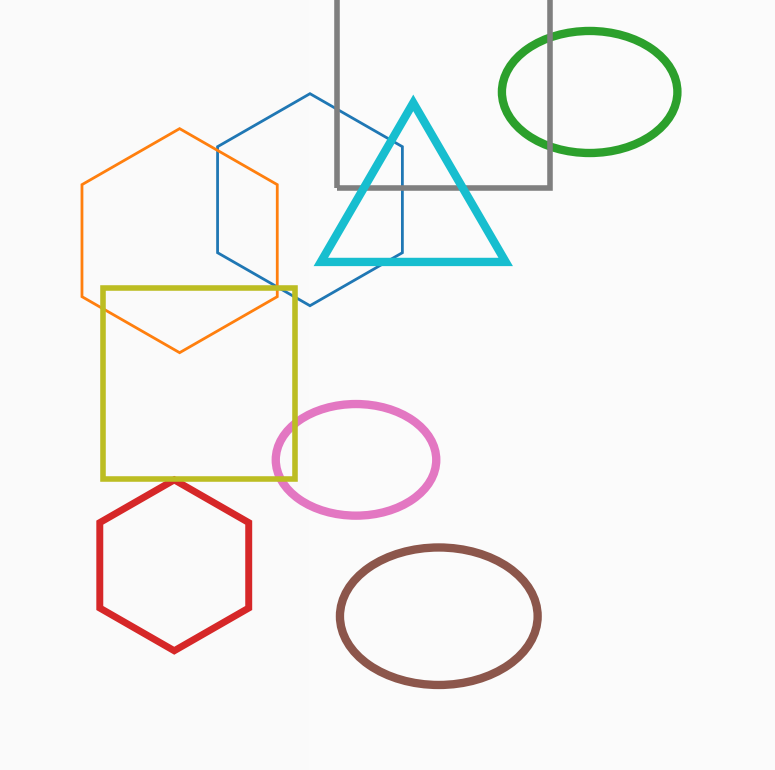[{"shape": "hexagon", "thickness": 1, "radius": 0.69, "center": [0.4, 0.741]}, {"shape": "hexagon", "thickness": 1, "radius": 0.73, "center": [0.232, 0.687]}, {"shape": "oval", "thickness": 3, "radius": 0.57, "center": [0.761, 0.881]}, {"shape": "hexagon", "thickness": 2.5, "radius": 0.55, "center": [0.225, 0.266]}, {"shape": "oval", "thickness": 3, "radius": 0.64, "center": [0.566, 0.2]}, {"shape": "oval", "thickness": 3, "radius": 0.52, "center": [0.459, 0.403]}, {"shape": "square", "thickness": 2, "radius": 0.69, "center": [0.572, 0.893]}, {"shape": "square", "thickness": 2, "radius": 0.62, "center": [0.256, 0.502]}, {"shape": "triangle", "thickness": 3, "radius": 0.69, "center": [0.533, 0.729]}]